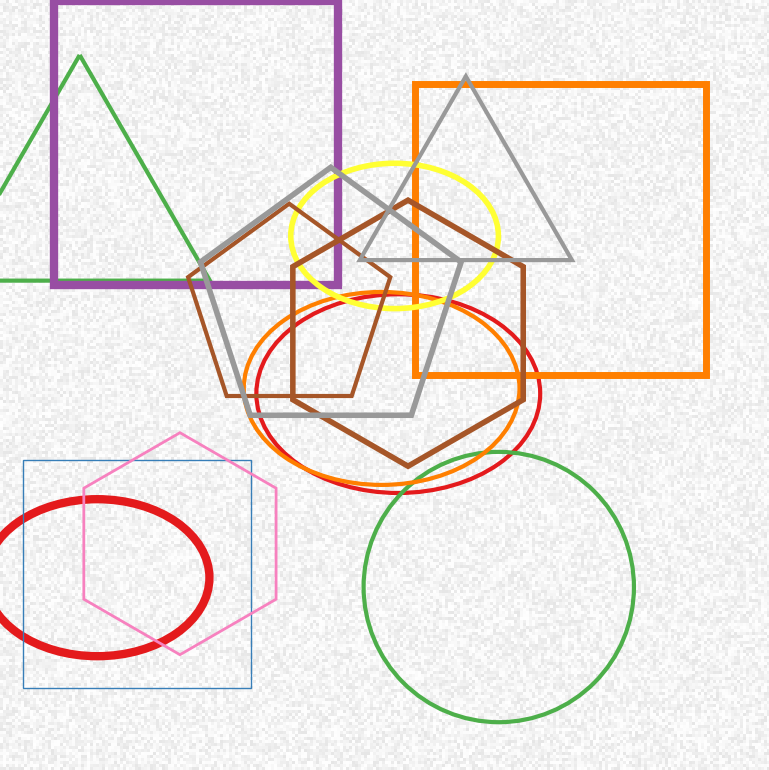[{"shape": "oval", "thickness": 1.5, "radius": 0.92, "center": [0.517, 0.489]}, {"shape": "oval", "thickness": 3, "radius": 0.73, "center": [0.126, 0.25]}, {"shape": "square", "thickness": 0.5, "radius": 0.74, "center": [0.178, 0.254]}, {"shape": "circle", "thickness": 1.5, "radius": 0.88, "center": [0.648, 0.238]}, {"shape": "triangle", "thickness": 1.5, "radius": 0.98, "center": [0.103, 0.733]}, {"shape": "square", "thickness": 3, "radius": 0.92, "center": [0.255, 0.814]}, {"shape": "square", "thickness": 2.5, "radius": 0.94, "center": [0.728, 0.702]}, {"shape": "oval", "thickness": 1.5, "radius": 0.9, "center": [0.496, 0.496]}, {"shape": "oval", "thickness": 2, "radius": 0.67, "center": [0.512, 0.694]}, {"shape": "hexagon", "thickness": 2, "radius": 0.86, "center": [0.53, 0.567]}, {"shape": "pentagon", "thickness": 1.5, "radius": 0.69, "center": [0.376, 0.597]}, {"shape": "hexagon", "thickness": 1, "radius": 0.72, "center": [0.234, 0.294]}, {"shape": "triangle", "thickness": 1.5, "radius": 0.8, "center": [0.605, 0.742]}, {"shape": "pentagon", "thickness": 2, "radius": 0.89, "center": [0.43, 0.605]}]